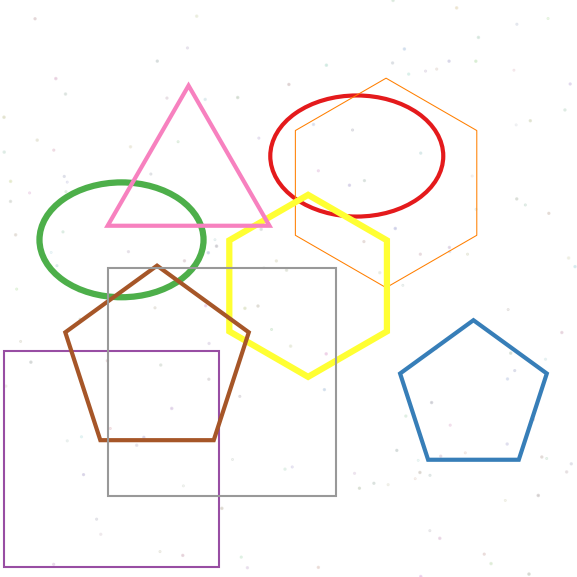[{"shape": "oval", "thickness": 2, "radius": 0.75, "center": [0.618, 0.729]}, {"shape": "pentagon", "thickness": 2, "radius": 0.67, "center": [0.82, 0.311]}, {"shape": "oval", "thickness": 3, "radius": 0.71, "center": [0.21, 0.584]}, {"shape": "square", "thickness": 1, "radius": 0.93, "center": [0.193, 0.205]}, {"shape": "hexagon", "thickness": 0.5, "radius": 0.91, "center": [0.669, 0.682]}, {"shape": "hexagon", "thickness": 3, "radius": 0.79, "center": [0.534, 0.504]}, {"shape": "pentagon", "thickness": 2, "radius": 0.84, "center": [0.272, 0.372]}, {"shape": "triangle", "thickness": 2, "radius": 0.81, "center": [0.326, 0.689]}, {"shape": "square", "thickness": 1, "radius": 0.99, "center": [0.384, 0.337]}]